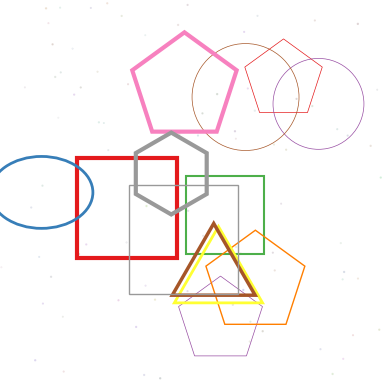[{"shape": "square", "thickness": 3, "radius": 0.65, "center": [0.329, 0.46]}, {"shape": "pentagon", "thickness": 0.5, "radius": 0.53, "center": [0.736, 0.793]}, {"shape": "oval", "thickness": 2, "radius": 0.67, "center": [0.108, 0.5]}, {"shape": "square", "thickness": 1.5, "radius": 0.51, "center": [0.584, 0.44]}, {"shape": "pentagon", "thickness": 0.5, "radius": 0.57, "center": [0.573, 0.168]}, {"shape": "circle", "thickness": 0.5, "radius": 0.59, "center": [0.827, 0.73]}, {"shape": "pentagon", "thickness": 1, "radius": 0.68, "center": [0.663, 0.267]}, {"shape": "triangle", "thickness": 2, "radius": 0.66, "center": [0.567, 0.279]}, {"shape": "triangle", "thickness": 2.5, "radius": 0.62, "center": [0.555, 0.295]}, {"shape": "circle", "thickness": 0.5, "radius": 0.69, "center": [0.638, 0.748]}, {"shape": "pentagon", "thickness": 3, "radius": 0.71, "center": [0.479, 0.773]}, {"shape": "square", "thickness": 1, "radius": 0.71, "center": [0.476, 0.378]}, {"shape": "hexagon", "thickness": 3, "radius": 0.53, "center": [0.445, 0.549]}]